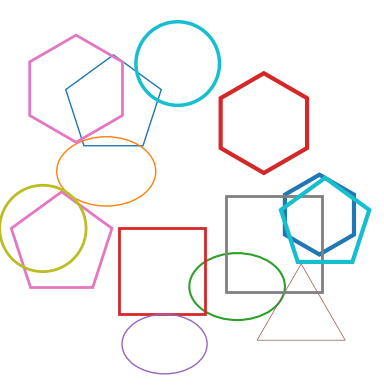[{"shape": "pentagon", "thickness": 1, "radius": 0.65, "center": [0.295, 0.727]}, {"shape": "hexagon", "thickness": 3, "radius": 0.52, "center": [0.83, 0.443]}, {"shape": "oval", "thickness": 1, "radius": 0.64, "center": [0.276, 0.555]}, {"shape": "oval", "thickness": 1.5, "radius": 0.62, "center": [0.616, 0.256]}, {"shape": "square", "thickness": 2, "radius": 0.55, "center": [0.421, 0.296]}, {"shape": "hexagon", "thickness": 3, "radius": 0.65, "center": [0.685, 0.68]}, {"shape": "oval", "thickness": 1, "radius": 0.55, "center": [0.427, 0.106]}, {"shape": "triangle", "thickness": 0.5, "radius": 0.66, "center": [0.782, 0.182]}, {"shape": "hexagon", "thickness": 2, "radius": 0.7, "center": [0.198, 0.77]}, {"shape": "pentagon", "thickness": 2, "radius": 0.69, "center": [0.16, 0.364]}, {"shape": "square", "thickness": 2, "radius": 0.62, "center": [0.711, 0.367]}, {"shape": "circle", "thickness": 2, "radius": 0.56, "center": [0.111, 0.407]}, {"shape": "pentagon", "thickness": 3, "radius": 0.6, "center": [0.844, 0.417]}, {"shape": "circle", "thickness": 2.5, "radius": 0.54, "center": [0.462, 0.835]}]